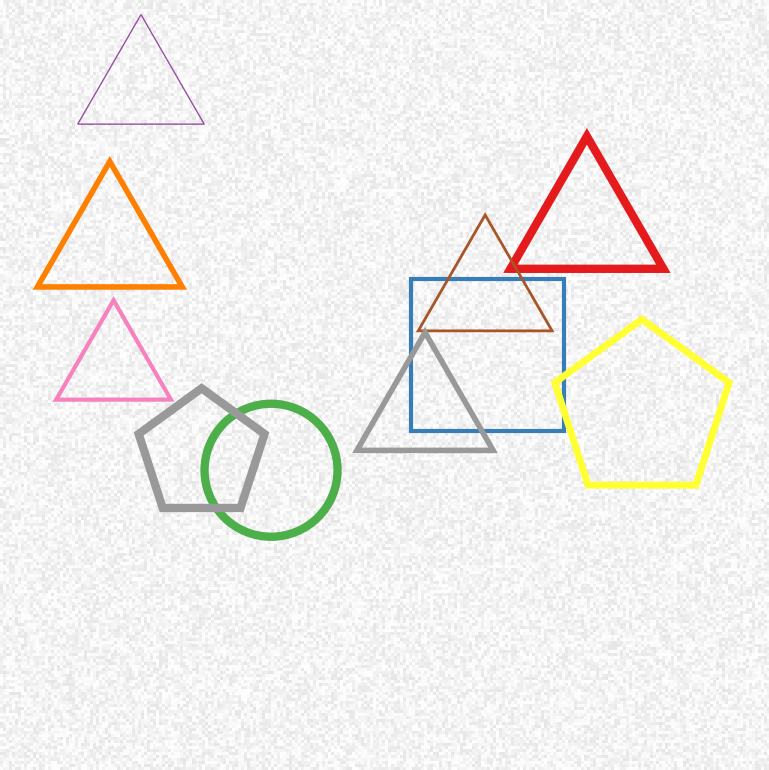[{"shape": "triangle", "thickness": 3, "radius": 0.57, "center": [0.762, 0.708]}, {"shape": "square", "thickness": 1.5, "radius": 0.49, "center": [0.633, 0.539]}, {"shape": "circle", "thickness": 3, "radius": 0.43, "center": [0.352, 0.389]}, {"shape": "triangle", "thickness": 0.5, "radius": 0.47, "center": [0.183, 0.886]}, {"shape": "triangle", "thickness": 2, "radius": 0.54, "center": [0.143, 0.682]}, {"shape": "pentagon", "thickness": 2.5, "radius": 0.6, "center": [0.834, 0.466]}, {"shape": "triangle", "thickness": 1, "radius": 0.5, "center": [0.63, 0.621]}, {"shape": "triangle", "thickness": 1.5, "radius": 0.43, "center": [0.147, 0.524]}, {"shape": "pentagon", "thickness": 3, "radius": 0.43, "center": [0.262, 0.41]}, {"shape": "triangle", "thickness": 2, "radius": 0.51, "center": [0.552, 0.466]}]